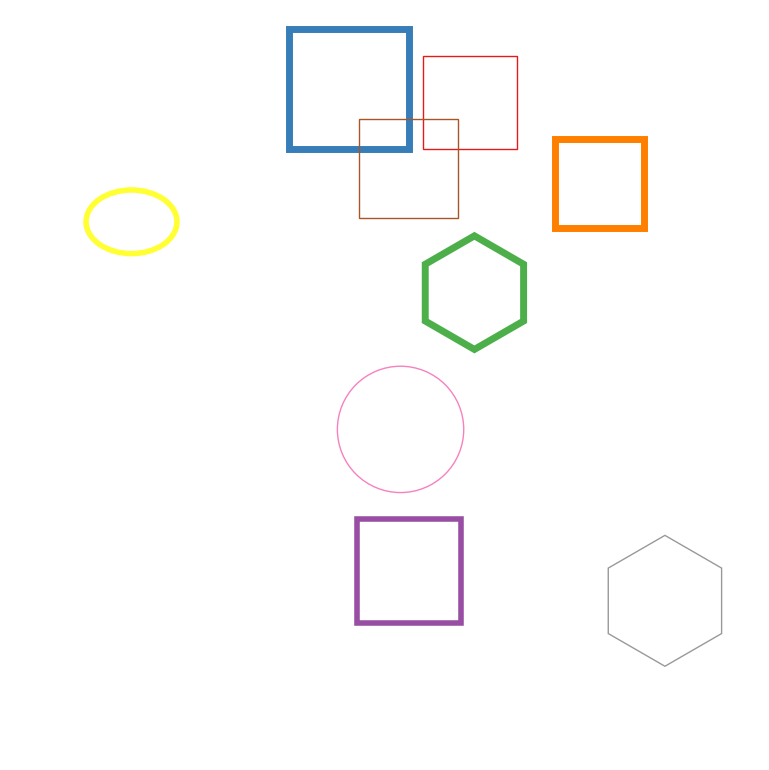[{"shape": "square", "thickness": 0.5, "radius": 0.3, "center": [0.61, 0.867]}, {"shape": "square", "thickness": 2.5, "radius": 0.39, "center": [0.453, 0.885]}, {"shape": "hexagon", "thickness": 2.5, "radius": 0.37, "center": [0.616, 0.62]}, {"shape": "square", "thickness": 2, "radius": 0.34, "center": [0.531, 0.258]}, {"shape": "square", "thickness": 2.5, "radius": 0.29, "center": [0.778, 0.761]}, {"shape": "oval", "thickness": 2, "radius": 0.3, "center": [0.171, 0.712]}, {"shape": "square", "thickness": 0.5, "radius": 0.32, "center": [0.531, 0.782]}, {"shape": "circle", "thickness": 0.5, "radius": 0.41, "center": [0.52, 0.442]}, {"shape": "hexagon", "thickness": 0.5, "radius": 0.42, "center": [0.864, 0.22]}]